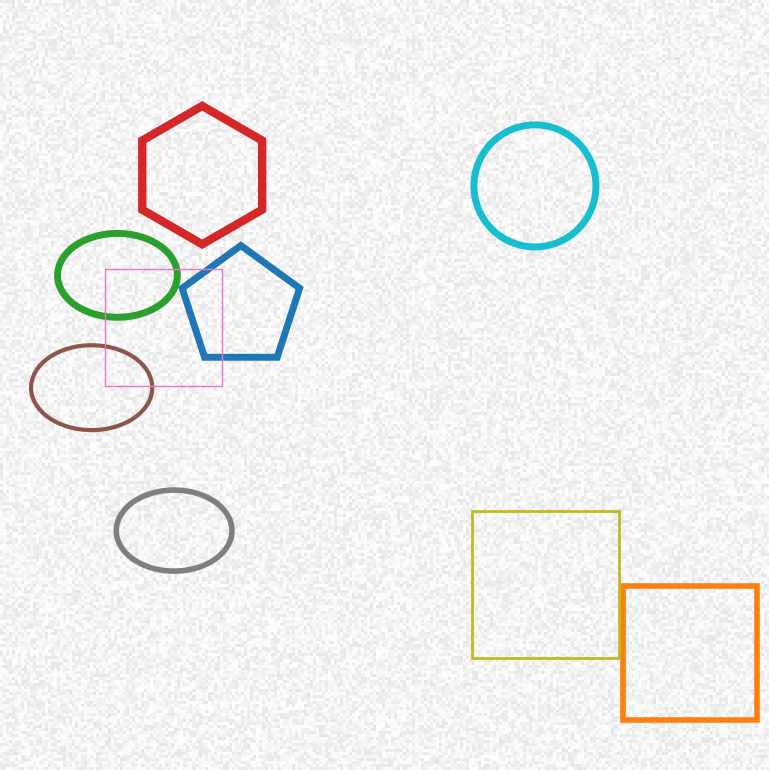[{"shape": "pentagon", "thickness": 2.5, "radius": 0.4, "center": [0.313, 0.601]}, {"shape": "square", "thickness": 2, "radius": 0.44, "center": [0.896, 0.152]}, {"shape": "oval", "thickness": 2.5, "radius": 0.39, "center": [0.153, 0.642]}, {"shape": "hexagon", "thickness": 3, "radius": 0.45, "center": [0.263, 0.773]}, {"shape": "oval", "thickness": 1.5, "radius": 0.39, "center": [0.119, 0.497]}, {"shape": "square", "thickness": 0.5, "radius": 0.38, "center": [0.213, 0.575]}, {"shape": "oval", "thickness": 2, "radius": 0.38, "center": [0.226, 0.311]}, {"shape": "square", "thickness": 1, "radius": 0.48, "center": [0.708, 0.241]}, {"shape": "circle", "thickness": 2.5, "radius": 0.4, "center": [0.695, 0.759]}]